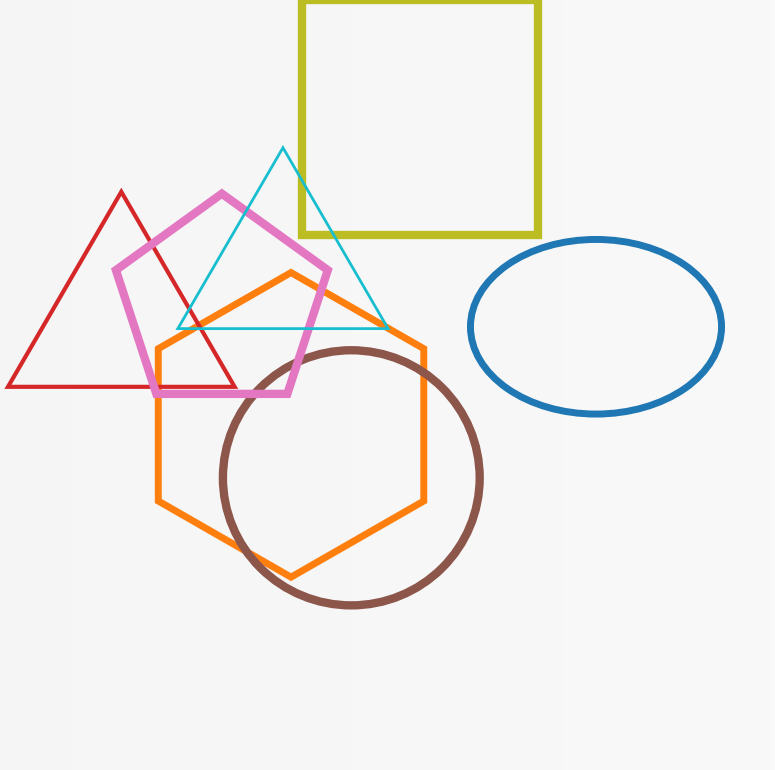[{"shape": "oval", "thickness": 2.5, "radius": 0.81, "center": [0.769, 0.576]}, {"shape": "hexagon", "thickness": 2.5, "radius": 0.99, "center": [0.376, 0.448]}, {"shape": "triangle", "thickness": 1.5, "radius": 0.84, "center": [0.157, 0.582]}, {"shape": "circle", "thickness": 3, "radius": 0.83, "center": [0.453, 0.379]}, {"shape": "pentagon", "thickness": 3, "radius": 0.72, "center": [0.286, 0.605]}, {"shape": "square", "thickness": 3, "radius": 0.76, "center": [0.542, 0.848]}, {"shape": "triangle", "thickness": 1, "radius": 0.78, "center": [0.365, 0.652]}]